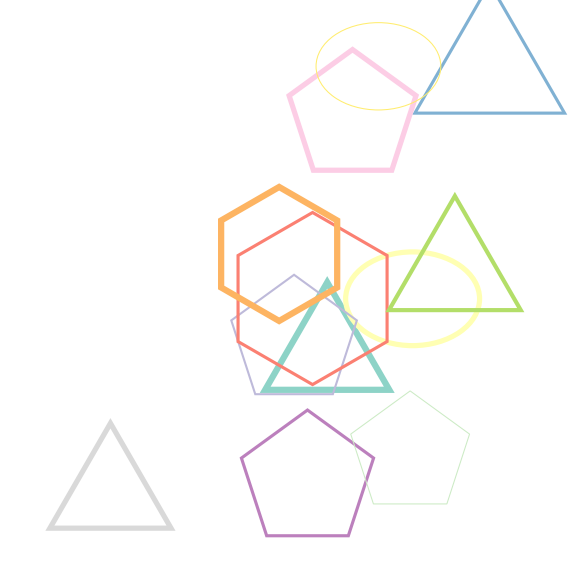[{"shape": "triangle", "thickness": 3, "radius": 0.62, "center": [0.567, 0.386]}, {"shape": "oval", "thickness": 2.5, "radius": 0.58, "center": [0.714, 0.482]}, {"shape": "pentagon", "thickness": 1, "radius": 0.57, "center": [0.509, 0.409]}, {"shape": "hexagon", "thickness": 1.5, "radius": 0.74, "center": [0.541, 0.482]}, {"shape": "triangle", "thickness": 1.5, "radius": 0.75, "center": [0.848, 0.878]}, {"shape": "hexagon", "thickness": 3, "radius": 0.58, "center": [0.483, 0.559]}, {"shape": "triangle", "thickness": 2, "radius": 0.66, "center": [0.788, 0.528]}, {"shape": "pentagon", "thickness": 2.5, "radius": 0.58, "center": [0.611, 0.798]}, {"shape": "triangle", "thickness": 2.5, "radius": 0.61, "center": [0.191, 0.145]}, {"shape": "pentagon", "thickness": 1.5, "radius": 0.6, "center": [0.532, 0.169]}, {"shape": "pentagon", "thickness": 0.5, "radius": 0.54, "center": [0.71, 0.214]}, {"shape": "oval", "thickness": 0.5, "radius": 0.54, "center": [0.655, 0.884]}]